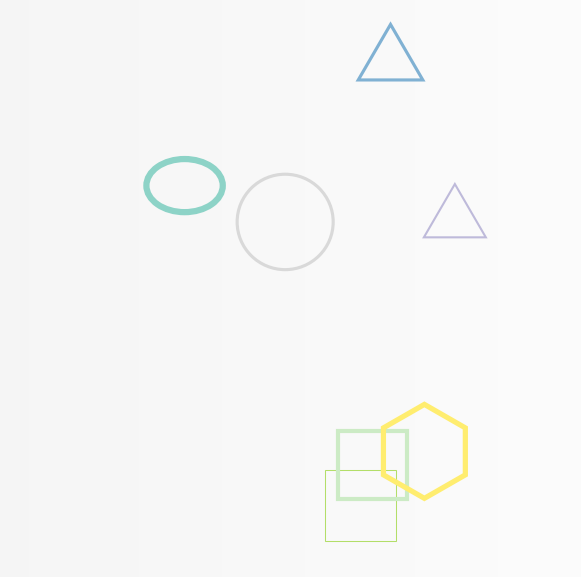[{"shape": "oval", "thickness": 3, "radius": 0.33, "center": [0.318, 0.678]}, {"shape": "triangle", "thickness": 1, "radius": 0.31, "center": [0.783, 0.619]}, {"shape": "triangle", "thickness": 1.5, "radius": 0.32, "center": [0.672, 0.893]}, {"shape": "square", "thickness": 0.5, "radius": 0.31, "center": [0.62, 0.124]}, {"shape": "circle", "thickness": 1.5, "radius": 0.41, "center": [0.491, 0.615]}, {"shape": "square", "thickness": 2, "radius": 0.29, "center": [0.641, 0.193]}, {"shape": "hexagon", "thickness": 2.5, "radius": 0.41, "center": [0.73, 0.218]}]